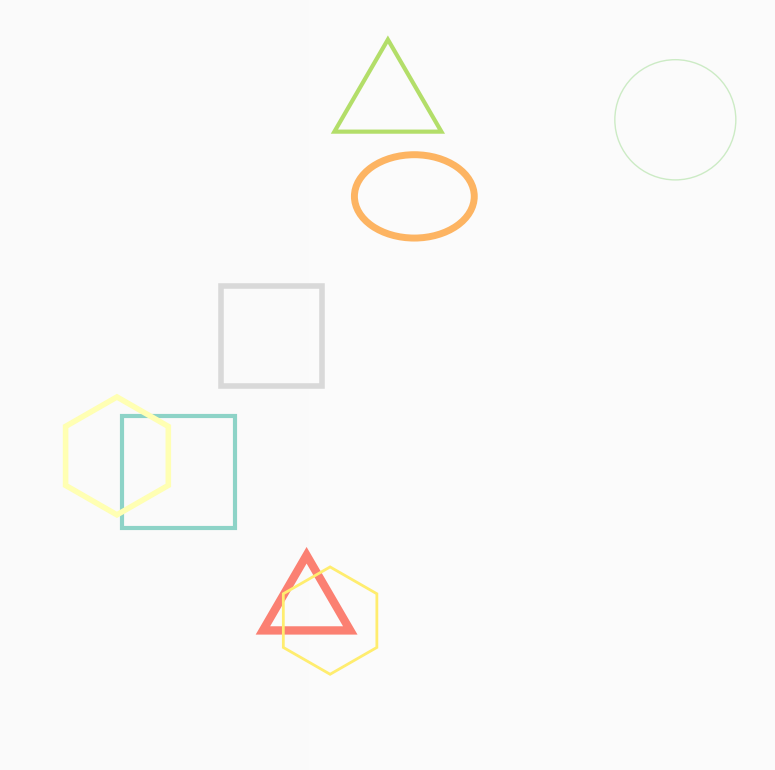[{"shape": "square", "thickness": 1.5, "radius": 0.36, "center": [0.231, 0.387]}, {"shape": "hexagon", "thickness": 2, "radius": 0.38, "center": [0.151, 0.408]}, {"shape": "triangle", "thickness": 3, "radius": 0.33, "center": [0.396, 0.214]}, {"shape": "oval", "thickness": 2.5, "radius": 0.39, "center": [0.535, 0.745]}, {"shape": "triangle", "thickness": 1.5, "radius": 0.4, "center": [0.501, 0.869]}, {"shape": "square", "thickness": 2, "radius": 0.33, "center": [0.35, 0.564]}, {"shape": "circle", "thickness": 0.5, "radius": 0.39, "center": [0.871, 0.844]}, {"shape": "hexagon", "thickness": 1, "radius": 0.35, "center": [0.426, 0.194]}]